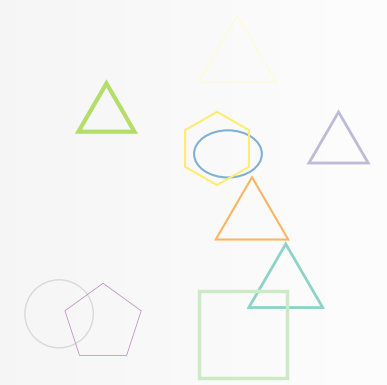[{"shape": "triangle", "thickness": 2, "radius": 0.55, "center": [0.737, 0.256]}, {"shape": "triangle", "thickness": 0.5, "radius": 0.57, "center": [0.613, 0.845]}, {"shape": "triangle", "thickness": 2, "radius": 0.44, "center": [0.874, 0.621]}, {"shape": "oval", "thickness": 1.5, "radius": 0.44, "center": [0.588, 0.6]}, {"shape": "triangle", "thickness": 1.5, "radius": 0.54, "center": [0.65, 0.432]}, {"shape": "triangle", "thickness": 3, "radius": 0.42, "center": [0.275, 0.7]}, {"shape": "circle", "thickness": 1, "radius": 0.44, "center": [0.153, 0.185]}, {"shape": "pentagon", "thickness": 0.5, "radius": 0.52, "center": [0.266, 0.161]}, {"shape": "square", "thickness": 2.5, "radius": 0.57, "center": [0.626, 0.132]}, {"shape": "hexagon", "thickness": 1.5, "radius": 0.48, "center": [0.56, 0.614]}]